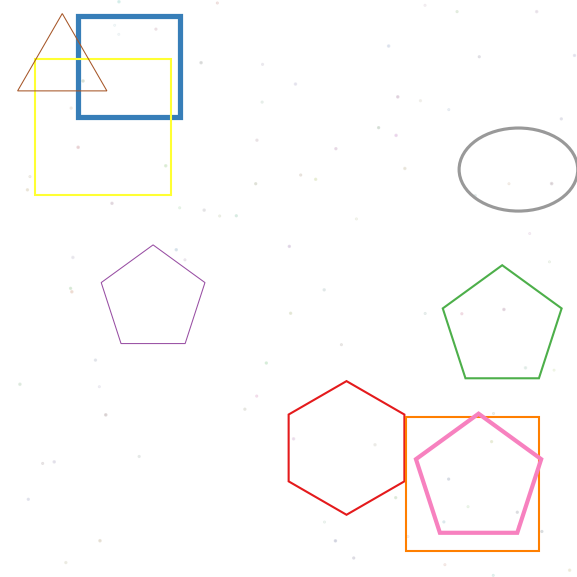[{"shape": "hexagon", "thickness": 1, "radius": 0.58, "center": [0.6, 0.223]}, {"shape": "square", "thickness": 2.5, "radius": 0.44, "center": [0.224, 0.884]}, {"shape": "pentagon", "thickness": 1, "radius": 0.54, "center": [0.87, 0.432]}, {"shape": "pentagon", "thickness": 0.5, "radius": 0.47, "center": [0.265, 0.481]}, {"shape": "square", "thickness": 1, "radius": 0.58, "center": [0.818, 0.161]}, {"shape": "square", "thickness": 1, "radius": 0.59, "center": [0.178, 0.78]}, {"shape": "triangle", "thickness": 0.5, "radius": 0.45, "center": [0.108, 0.886]}, {"shape": "pentagon", "thickness": 2, "radius": 0.57, "center": [0.829, 0.169]}, {"shape": "oval", "thickness": 1.5, "radius": 0.51, "center": [0.898, 0.706]}]